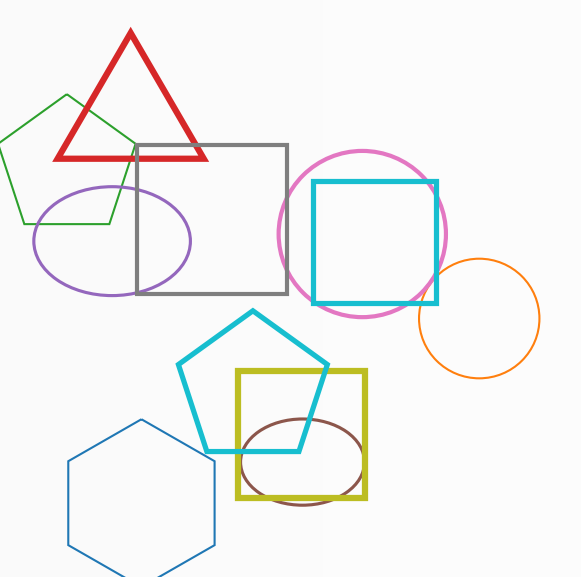[{"shape": "hexagon", "thickness": 1, "radius": 0.73, "center": [0.243, 0.128]}, {"shape": "circle", "thickness": 1, "radius": 0.52, "center": [0.824, 0.448]}, {"shape": "pentagon", "thickness": 1, "radius": 0.62, "center": [0.115, 0.712]}, {"shape": "triangle", "thickness": 3, "radius": 0.73, "center": [0.225, 0.797]}, {"shape": "oval", "thickness": 1.5, "radius": 0.67, "center": [0.193, 0.582]}, {"shape": "oval", "thickness": 1.5, "radius": 0.53, "center": [0.52, 0.199]}, {"shape": "circle", "thickness": 2, "radius": 0.72, "center": [0.623, 0.594]}, {"shape": "square", "thickness": 2, "radius": 0.64, "center": [0.365, 0.619]}, {"shape": "square", "thickness": 3, "radius": 0.55, "center": [0.519, 0.247]}, {"shape": "pentagon", "thickness": 2.5, "radius": 0.67, "center": [0.435, 0.326]}, {"shape": "square", "thickness": 2.5, "radius": 0.53, "center": [0.645, 0.58]}]